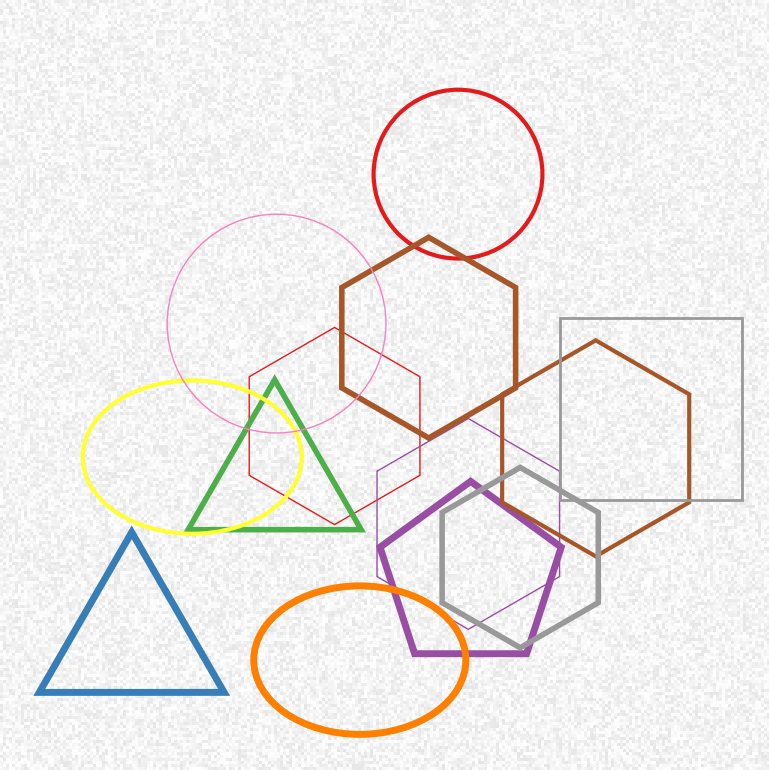[{"shape": "circle", "thickness": 1.5, "radius": 0.55, "center": [0.595, 0.774]}, {"shape": "hexagon", "thickness": 0.5, "radius": 0.64, "center": [0.435, 0.447]}, {"shape": "triangle", "thickness": 2.5, "radius": 0.69, "center": [0.171, 0.17]}, {"shape": "triangle", "thickness": 2, "radius": 0.65, "center": [0.357, 0.377]}, {"shape": "hexagon", "thickness": 0.5, "radius": 0.68, "center": [0.608, 0.32]}, {"shape": "pentagon", "thickness": 2.5, "radius": 0.62, "center": [0.611, 0.251]}, {"shape": "oval", "thickness": 2.5, "radius": 0.69, "center": [0.467, 0.143]}, {"shape": "oval", "thickness": 1.5, "radius": 0.71, "center": [0.25, 0.406]}, {"shape": "hexagon", "thickness": 2, "radius": 0.65, "center": [0.557, 0.561]}, {"shape": "hexagon", "thickness": 1.5, "radius": 0.7, "center": [0.774, 0.418]}, {"shape": "circle", "thickness": 0.5, "radius": 0.71, "center": [0.359, 0.58]}, {"shape": "hexagon", "thickness": 2, "radius": 0.59, "center": [0.676, 0.276]}, {"shape": "square", "thickness": 1, "radius": 0.59, "center": [0.846, 0.469]}]